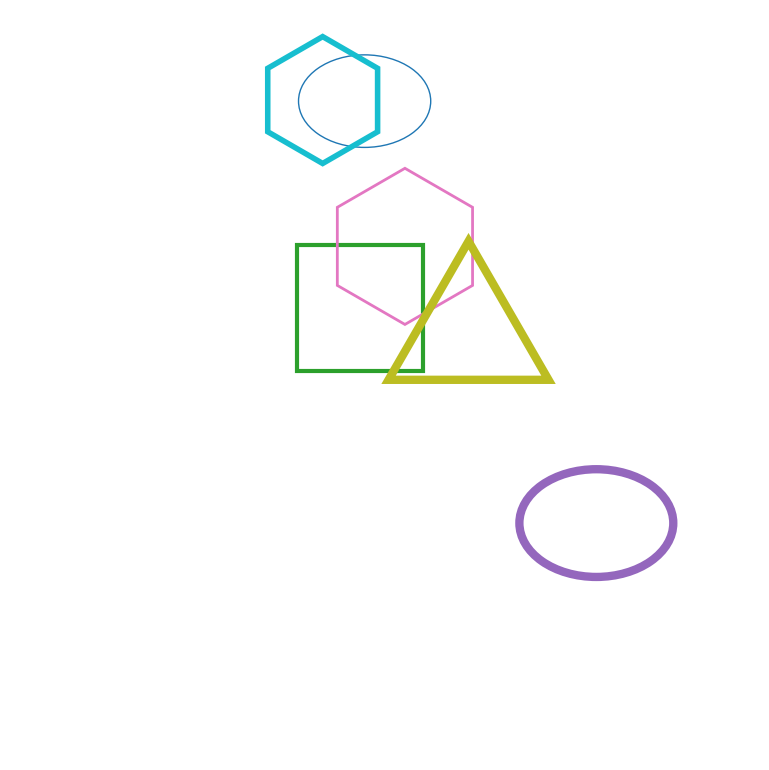[{"shape": "oval", "thickness": 0.5, "radius": 0.43, "center": [0.474, 0.869]}, {"shape": "square", "thickness": 1.5, "radius": 0.41, "center": [0.468, 0.6]}, {"shape": "oval", "thickness": 3, "radius": 0.5, "center": [0.774, 0.321]}, {"shape": "hexagon", "thickness": 1, "radius": 0.51, "center": [0.526, 0.68]}, {"shape": "triangle", "thickness": 3, "radius": 0.6, "center": [0.608, 0.567]}, {"shape": "hexagon", "thickness": 2, "radius": 0.41, "center": [0.419, 0.87]}]